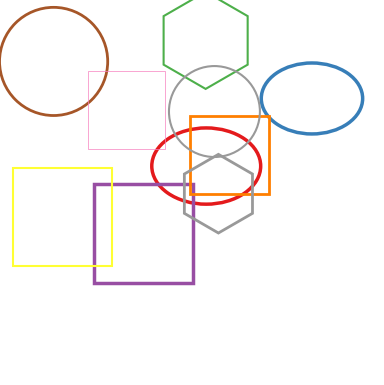[{"shape": "oval", "thickness": 2.5, "radius": 0.71, "center": [0.536, 0.569]}, {"shape": "oval", "thickness": 2.5, "radius": 0.66, "center": [0.81, 0.744]}, {"shape": "hexagon", "thickness": 1.5, "radius": 0.63, "center": [0.534, 0.895]}, {"shape": "square", "thickness": 2.5, "radius": 0.65, "center": [0.373, 0.393]}, {"shape": "square", "thickness": 2, "radius": 0.51, "center": [0.596, 0.597]}, {"shape": "square", "thickness": 1.5, "radius": 0.64, "center": [0.162, 0.436]}, {"shape": "circle", "thickness": 2, "radius": 0.7, "center": [0.139, 0.84]}, {"shape": "square", "thickness": 0.5, "radius": 0.5, "center": [0.329, 0.714]}, {"shape": "hexagon", "thickness": 2, "radius": 0.51, "center": [0.567, 0.497]}, {"shape": "circle", "thickness": 1.5, "radius": 0.59, "center": [0.557, 0.71]}]